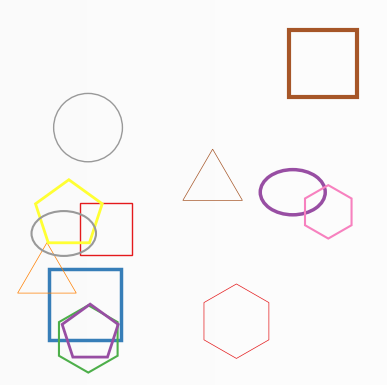[{"shape": "hexagon", "thickness": 0.5, "radius": 0.48, "center": [0.61, 0.166]}, {"shape": "square", "thickness": 1, "radius": 0.34, "center": [0.273, 0.406]}, {"shape": "square", "thickness": 2.5, "radius": 0.46, "center": [0.22, 0.208]}, {"shape": "hexagon", "thickness": 1.5, "radius": 0.44, "center": [0.228, 0.12]}, {"shape": "oval", "thickness": 2.5, "radius": 0.42, "center": [0.755, 0.501]}, {"shape": "pentagon", "thickness": 2, "radius": 0.38, "center": [0.233, 0.134]}, {"shape": "triangle", "thickness": 0.5, "radius": 0.44, "center": [0.121, 0.282]}, {"shape": "pentagon", "thickness": 2, "radius": 0.45, "center": [0.178, 0.443]}, {"shape": "triangle", "thickness": 0.5, "radius": 0.44, "center": [0.549, 0.524]}, {"shape": "square", "thickness": 3, "radius": 0.43, "center": [0.834, 0.836]}, {"shape": "hexagon", "thickness": 1.5, "radius": 0.35, "center": [0.847, 0.45]}, {"shape": "oval", "thickness": 1.5, "radius": 0.42, "center": [0.165, 0.394]}, {"shape": "circle", "thickness": 1, "radius": 0.44, "center": [0.227, 0.669]}]